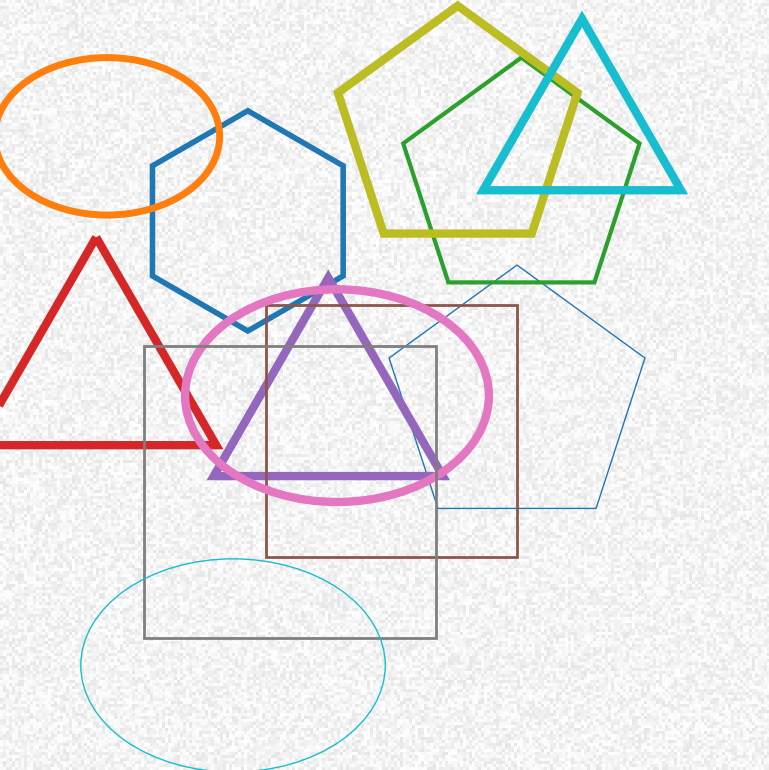[{"shape": "hexagon", "thickness": 2, "radius": 0.71, "center": [0.322, 0.713]}, {"shape": "pentagon", "thickness": 0.5, "radius": 0.87, "center": [0.671, 0.481]}, {"shape": "oval", "thickness": 2.5, "radius": 0.73, "center": [0.139, 0.823]}, {"shape": "pentagon", "thickness": 1.5, "radius": 0.81, "center": [0.677, 0.764]}, {"shape": "triangle", "thickness": 3, "radius": 0.9, "center": [0.125, 0.512]}, {"shape": "triangle", "thickness": 3, "radius": 0.86, "center": [0.426, 0.468]}, {"shape": "square", "thickness": 1, "radius": 0.82, "center": [0.509, 0.44]}, {"shape": "oval", "thickness": 3, "radius": 0.99, "center": [0.438, 0.486]}, {"shape": "square", "thickness": 1, "radius": 0.95, "center": [0.376, 0.361]}, {"shape": "pentagon", "thickness": 3, "radius": 0.82, "center": [0.594, 0.829]}, {"shape": "oval", "thickness": 0.5, "radius": 0.99, "center": [0.303, 0.136]}, {"shape": "triangle", "thickness": 3, "radius": 0.74, "center": [0.756, 0.827]}]